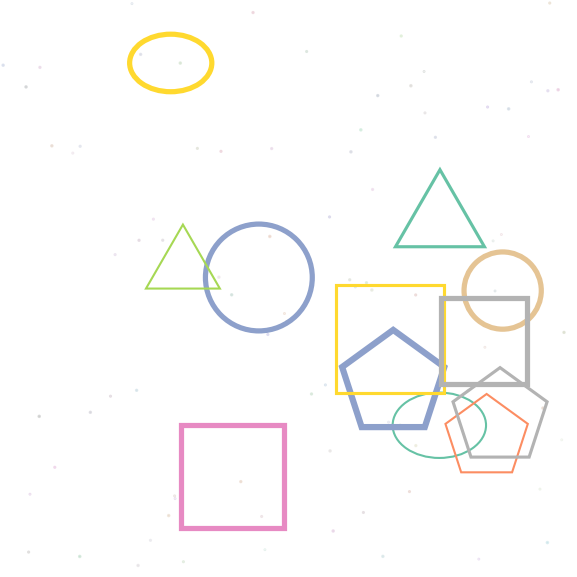[{"shape": "triangle", "thickness": 1.5, "radius": 0.44, "center": [0.762, 0.616]}, {"shape": "oval", "thickness": 1, "radius": 0.4, "center": [0.761, 0.263]}, {"shape": "pentagon", "thickness": 1, "radius": 0.37, "center": [0.843, 0.242]}, {"shape": "circle", "thickness": 2.5, "radius": 0.46, "center": [0.448, 0.519]}, {"shape": "pentagon", "thickness": 3, "radius": 0.47, "center": [0.681, 0.335]}, {"shape": "square", "thickness": 2.5, "radius": 0.45, "center": [0.403, 0.173]}, {"shape": "triangle", "thickness": 1, "radius": 0.37, "center": [0.317, 0.536]}, {"shape": "square", "thickness": 1.5, "radius": 0.47, "center": [0.675, 0.411]}, {"shape": "oval", "thickness": 2.5, "radius": 0.36, "center": [0.296, 0.89]}, {"shape": "circle", "thickness": 2.5, "radius": 0.33, "center": [0.87, 0.496]}, {"shape": "pentagon", "thickness": 1.5, "radius": 0.43, "center": [0.866, 0.277]}, {"shape": "square", "thickness": 2.5, "radius": 0.37, "center": [0.838, 0.409]}]